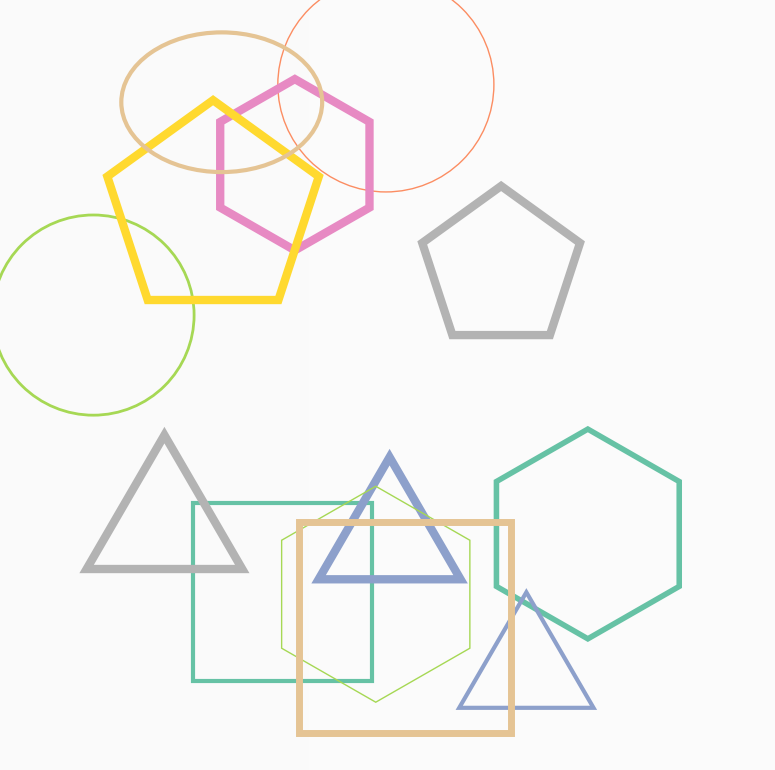[{"shape": "hexagon", "thickness": 2, "radius": 0.68, "center": [0.758, 0.307]}, {"shape": "square", "thickness": 1.5, "radius": 0.58, "center": [0.364, 0.231]}, {"shape": "circle", "thickness": 0.5, "radius": 0.7, "center": [0.498, 0.89]}, {"shape": "triangle", "thickness": 3, "radius": 0.53, "center": [0.503, 0.301]}, {"shape": "triangle", "thickness": 1.5, "radius": 0.5, "center": [0.679, 0.131]}, {"shape": "hexagon", "thickness": 3, "radius": 0.56, "center": [0.38, 0.786]}, {"shape": "hexagon", "thickness": 0.5, "radius": 0.7, "center": [0.485, 0.228]}, {"shape": "circle", "thickness": 1, "radius": 0.65, "center": [0.12, 0.591]}, {"shape": "pentagon", "thickness": 3, "radius": 0.72, "center": [0.275, 0.726]}, {"shape": "square", "thickness": 2.5, "radius": 0.68, "center": [0.523, 0.185]}, {"shape": "oval", "thickness": 1.5, "radius": 0.65, "center": [0.286, 0.867]}, {"shape": "triangle", "thickness": 3, "radius": 0.58, "center": [0.212, 0.319]}, {"shape": "pentagon", "thickness": 3, "radius": 0.54, "center": [0.647, 0.651]}]